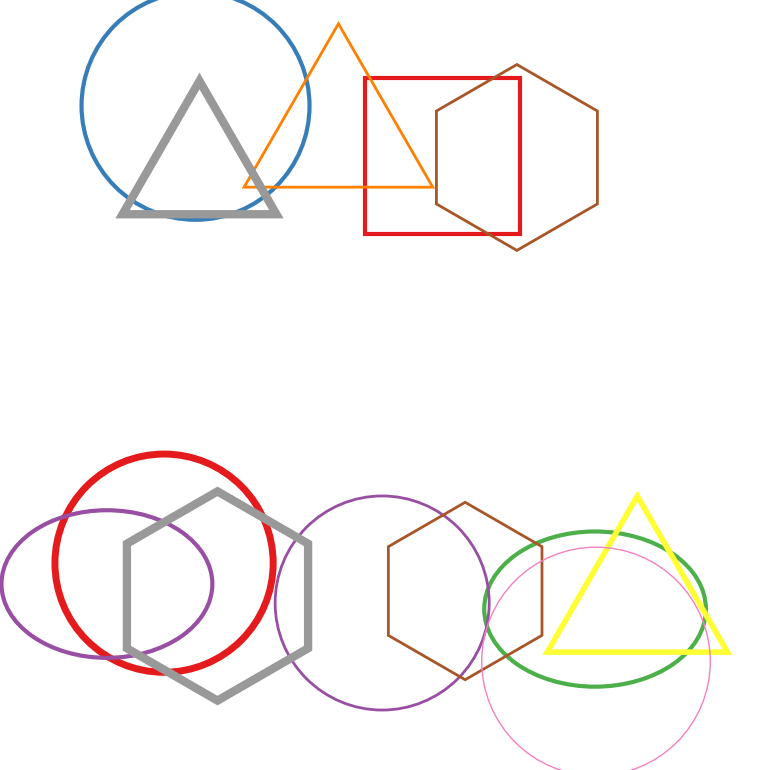[{"shape": "circle", "thickness": 2.5, "radius": 0.71, "center": [0.213, 0.269]}, {"shape": "square", "thickness": 1.5, "radius": 0.5, "center": [0.574, 0.797]}, {"shape": "circle", "thickness": 1.5, "radius": 0.74, "center": [0.254, 0.863]}, {"shape": "oval", "thickness": 1.5, "radius": 0.72, "center": [0.773, 0.209]}, {"shape": "oval", "thickness": 1.5, "radius": 0.68, "center": [0.139, 0.242]}, {"shape": "circle", "thickness": 1, "radius": 0.7, "center": [0.496, 0.217]}, {"shape": "triangle", "thickness": 1, "radius": 0.71, "center": [0.44, 0.828]}, {"shape": "triangle", "thickness": 2, "radius": 0.68, "center": [0.828, 0.221]}, {"shape": "hexagon", "thickness": 1, "radius": 0.58, "center": [0.604, 0.232]}, {"shape": "hexagon", "thickness": 1, "radius": 0.6, "center": [0.671, 0.795]}, {"shape": "circle", "thickness": 0.5, "radius": 0.74, "center": [0.774, 0.141]}, {"shape": "triangle", "thickness": 3, "radius": 0.58, "center": [0.259, 0.779]}, {"shape": "hexagon", "thickness": 3, "radius": 0.68, "center": [0.282, 0.226]}]